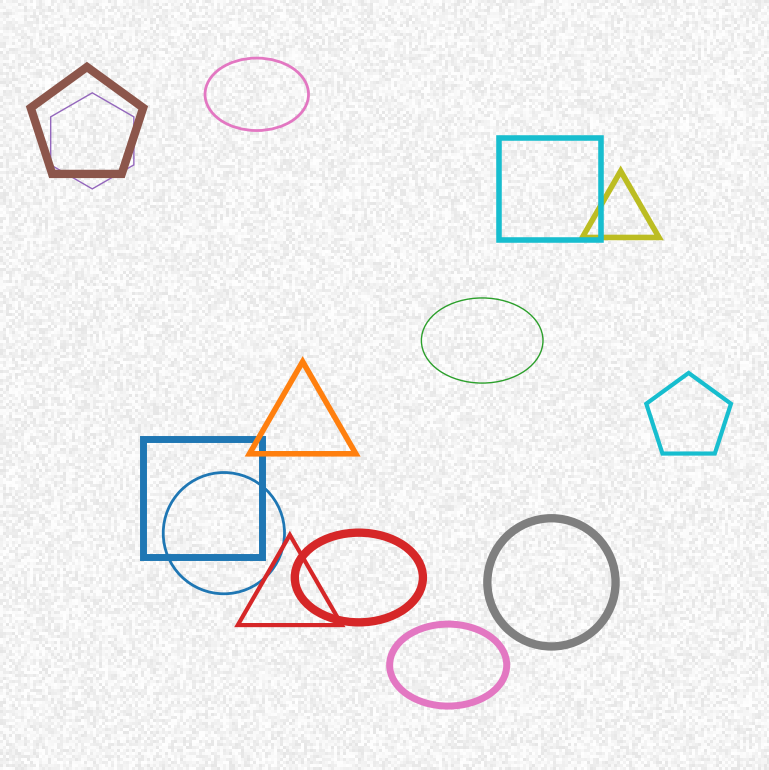[{"shape": "circle", "thickness": 1, "radius": 0.39, "center": [0.291, 0.308]}, {"shape": "square", "thickness": 2.5, "radius": 0.38, "center": [0.263, 0.353]}, {"shape": "triangle", "thickness": 2, "radius": 0.4, "center": [0.393, 0.451]}, {"shape": "oval", "thickness": 0.5, "radius": 0.39, "center": [0.626, 0.558]}, {"shape": "triangle", "thickness": 1.5, "radius": 0.39, "center": [0.376, 0.227]}, {"shape": "oval", "thickness": 3, "radius": 0.42, "center": [0.466, 0.25]}, {"shape": "hexagon", "thickness": 0.5, "radius": 0.31, "center": [0.12, 0.817]}, {"shape": "pentagon", "thickness": 3, "radius": 0.38, "center": [0.113, 0.836]}, {"shape": "oval", "thickness": 2.5, "radius": 0.38, "center": [0.582, 0.136]}, {"shape": "oval", "thickness": 1, "radius": 0.34, "center": [0.333, 0.878]}, {"shape": "circle", "thickness": 3, "radius": 0.42, "center": [0.716, 0.244]}, {"shape": "triangle", "thickness": 2, "radius": 0.29, "center": [0.806, 0.72]}, {"shape": "pentagon", "thickness": 1.5, "radius": 0.29, "center": [0.894, 0.458]}, {"shape": "square", "thickness": 2, "radius": 0.33, "center": [0.714, 0.754]}]